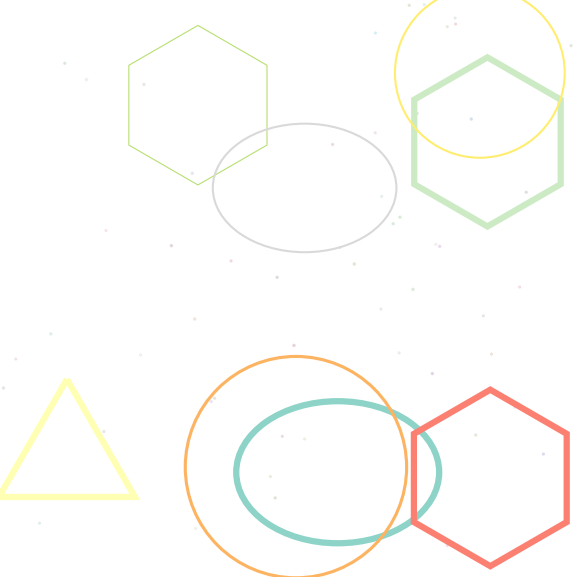[{"shape": "oval", "thickness": 3, "radius": 0.88, "center": [0.585, 0.181]}, {"shape": "triangle", "thickness": 3, "radius": 0.68, "center": [0.116, 0.207]}, {"shape": "hexagon", "thickness": 3, "radius": 0.76, "center": [0.849, 0.172]}, {"shape": "circle", "thickness": 1.5, "radius": 0.96, "center": [0.512, 0.19]}, {"shape": "hexagon", "thickness": 0.5, "radius": 0.69, "center": [0.343, 0.817]}, {"shape": "oval", "thickness": 1, "radius": 0.79, "center": [0.527, 0.674]}, {"shape": "hexagon", "thickness": 3, "radius": 0.73, "center": [0.844, 0.753]}, {"shape": "circle", "thickness": 1, "radius": 0.73, "center": [0.831, 0.873]}]